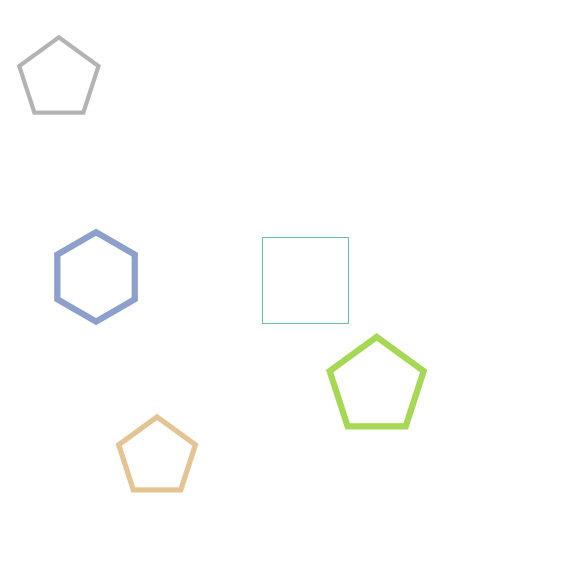[{"shape": "square", "thickness": 0.5, "radius": 0.37, "center": [0.528, 0.514]}, {"shape": "hexagon", "thickness": 3, "radius": 0.39, "center": [0.166, 0.52]}, {"shape": "pentagon", "thickness": 3, "radius": 0.43, "center": [0.652, 0.33]}, {"shape": "pentagon", "thickness": 2.5, "radius": 0.35, "center": [0.272, 0.207]}, {"shape": "pentagon", "thickness": 2, "radius": 0.36, "center": [0.102, 0.862]}]